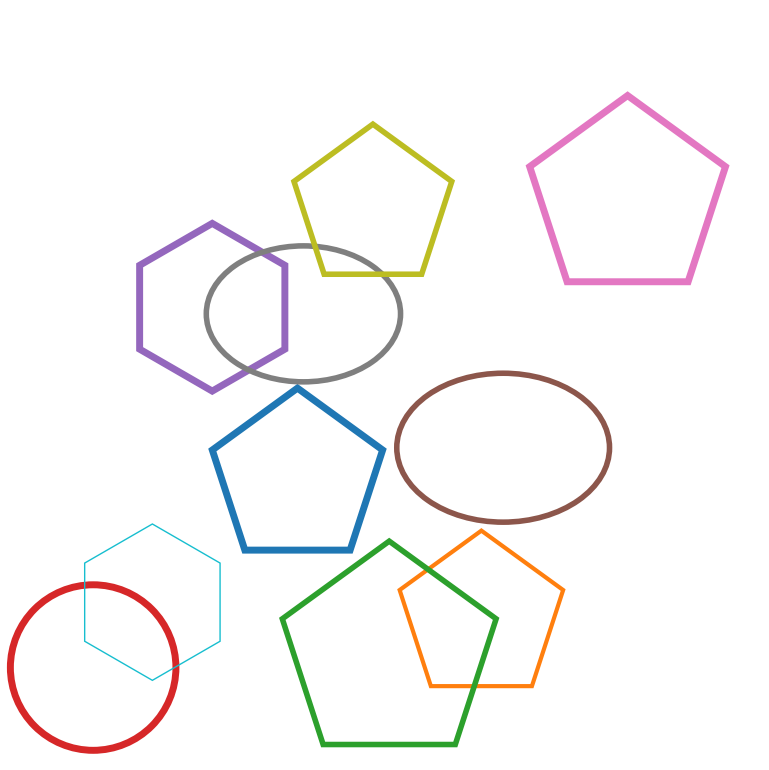[{"shape": "pentagon", "thickness": 2.5, "radius": 0.58, "center": [0.386, 0.38]}, {"shape": "pentagon", "thickness": 1.5, "radius": 0.56, "center": [0.625, 0.199]}, {"shape": "pentagon", "thickness": 2, "radius": 0.73, "center": [0.505, 0.151]}, {"shape": "circle", "thickness": 2.5, "radius": 0.54, "center": [0.121, 0.133]}, {"shape": "hexagon", "thickness": 2.5, "radius": 0.54, "center": [0.276, 0.601]}, {"shape": "oval", "thickness": 2, "radius": 0.69, "center": [0.653, 0.419]}, {"shape": "pentagon", "thickness": 2.5, "radius": 0.67, "center": [0.815, 0.742]}, {"shape": "oval", "thickness": 2, "radius": 0.63, "center": [0.394, 0.592]}, {"shape": "pentagon", "thickness": 2, "radius": 0.54, "center": [0.484, 0.731]}, {"shape": "hexagon", "thickness": 0.5, "radius": 0.51, "center": [0.198, 0.218]}]